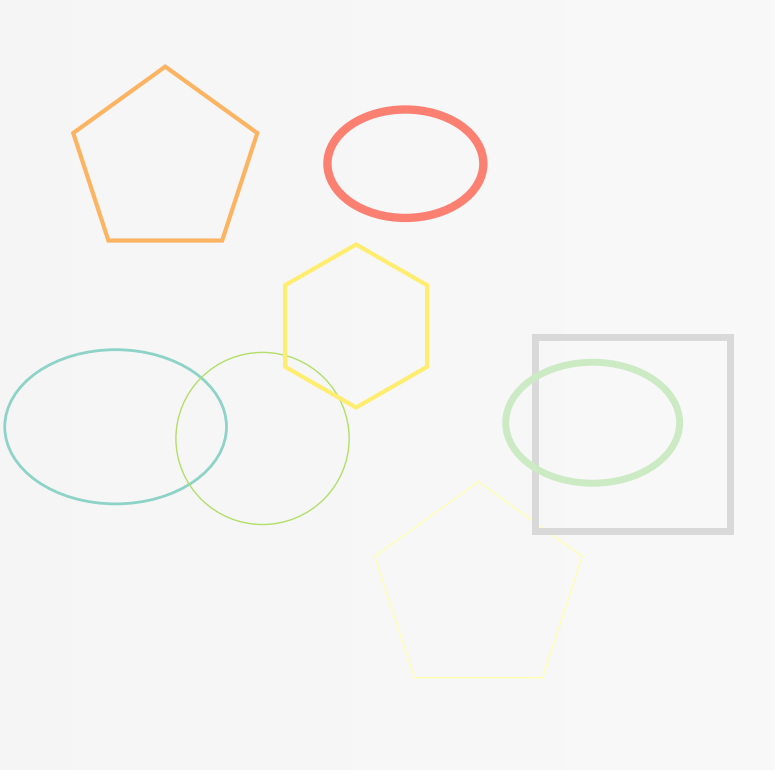[{"shape": "oval", "thickness": 1, "radius": 0.72, "center": [0.149, 0.446]}, {"shape": "pentagon", "thickness": 0.5, "radius": 0.7, "center": [0.617, 0.234]}, {"shape": "oval", "thickness": 3, "radius": 0.5, "center": [0.523, 0.787]}, {"shape": "pentagon", "thickness": 1.5, "radius": 0.62, "center": [0.213, 0.789]}, {"shape": "circle", "thickness": 0.5, "radius": 0.56, "center": [0.339, 0.431]}, {"shape": "square", "thickness": 2.5, "radius": 0.63, "center": [0.816, 0.436]}, {"shape": "oval", "thickness": 2.5, "radius": 0.56, "center": [0.765, 0.451]}, {"shape": "hexagon", "thickness": 1.5, "radius": 0.53, "center": [0.459, 0.577]}]